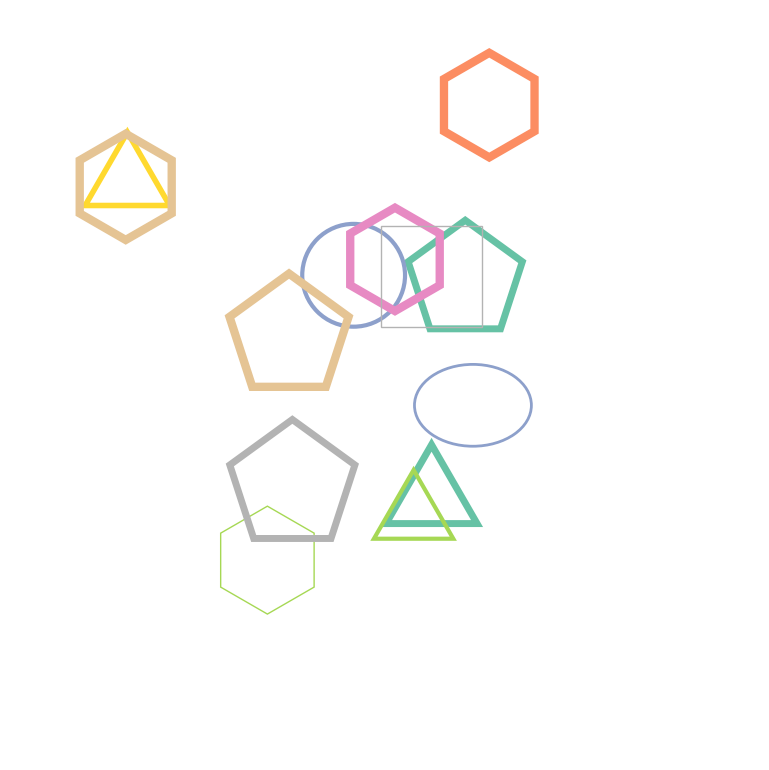[{"shape": "triangle", "thickness": 2.5, "radius": 0.34, "center": [0.56, 0.354]}, {"shape": "pentagon", "thickness": 2.5, "radius": 0.39, "center": [0.604, 0.636]}, {"shape": "hexagon", "thickness": 3, "radius": 0.34, "center": [0.635, 0.864]}, {"shape": "oval", "thickness": 1, "radius": 0.38, "center": [0.614, 0.474]}, {"shape": "circle", "thickness": 1.5, "radius": 0.33, "center": [0.459, 0.642]}, {"shape": "hexagon", "thickness": 3, "radius": 0.34, "center": [0.513, 0.663]}, {"shape": "triangle", "thickness": 1.5, "radius": 0.3, "center": [0.537, 0.33]}, {"shape": "hexagon", "thickness": 0.5, "radius": 0.35, "center": [0.347, 0.273]}, {"shape": "triangle", "thickness": 2, "radius": 0.32, "center": [0.165, 0.765]}, {"shape": "pentagon", "thickness": 3, "radius": 0.41, "center": [0.375, 0.563]}, {"shape": "hexagon", "thickness": 3, "radius": 0.34, "center": [0.163, 0.757]}, {"shape": "pentagon", "thickness": 2.5, "radius": 0.43, "center": [0.38, 0.37]}, {"shape": "square", "thickness": 0.5, "radius": 0.33, "center": [0.56, 0.641]}]